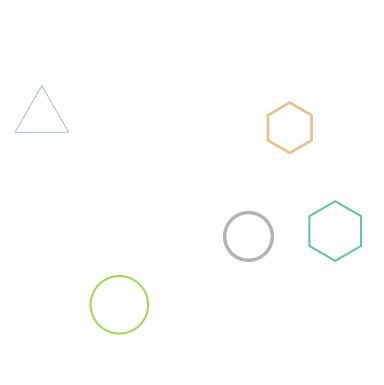[{"shape": "hexagon", "thickness": 1.5, "radius": 0.39, "center": [0.871, 0.4]}, {"shape": "triangle", "thickness": 0.5, "radius": 0.4, "center": [0.109, 0.697]}, {"shape": "circle", "thickness": 1.5, "radius": 0.37, "center": [0.31, 0.208]}, {"shape": "hexagon", "thickness": 2, "radius": 0.33, "center": [0.753, 0.668]}, {"shape": "circle", "thickness": 2.5, "radius": 0.31, "center": [0.645, 0.386]}]